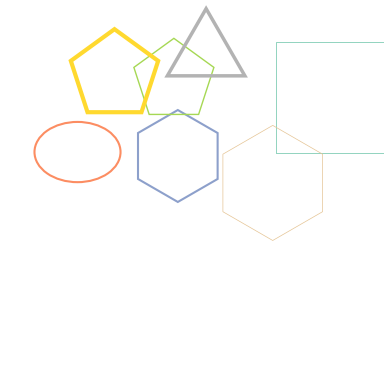[{"shape": "square", "thickness": 0.5, "radius": 0.72, "center": [0.86, 0.747]}, {"shape": "oval", "thickness": 1.5, "radius": 0.56, "center": [0.201, 0.605]}, {"shape": "hexagon", "thickness": 1.5, "radius": 0.6, "center": [0.462, 0.595]}, {"shape": "pentagon", "thickness": 1, "radius": 0.55, "center": [0.452, 0.791]}, {"shape": "pentagon", "thickness": 3, "radius": 0.6, "center": [0.297, 0.805]}, {"shape": "hexagon", "thickness": 0.5, "radius": 0.75, "center": [0.708, 0.525]}, {"shape": "triangle", "thickness": 2.5, "radius": 0.58, "center": [0.535, 0.861]}]